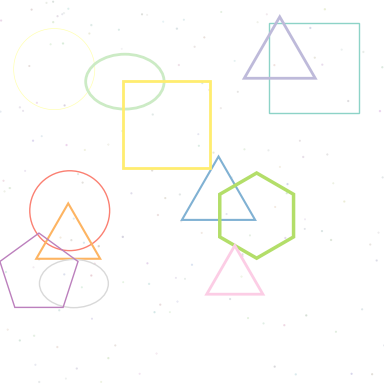[{"shape": "square", "thickness": 1, "radius": 0.59, "center": [0.815, 0.823]}, {"shape": "circle", "thickness": 0.5, "radius": 0.53, "center": [0.141, 0.821]}, {"shape": "triangle", "thickness": 2, "radius": 0.53, "center": [0.727, 0.85]}, {"shape": "circle", "thickness": 1, "radius": 0.52, "center": [0.181, 0.453]}, {"shape": "triangle", "thickness": 1.5, "radius": 0.55, "center": [0.568, 0.484]}, {"shape": "triangle", "thickness": 1.5, "radius": 0.48, "center": [0.177, 0.376]}, {"shape": "hexagon", "thickness": 2.5, "radius": 0.55, "center": [0.667, 0.44]}, {"shape": "triangle", "thickness": 2, "radius": 0.42, "center": [0.61, 0.278]}, {"shape": "oval", "thickness": 1, "radius": 0.45, "center": [0.192, 0.264]}, {"shape": "pentagon", "thickness": 1, "radius": 0.53, "center": [0.101, 0.288]}, {"shape": "oval", "thickness": 2, "radius": 0.51, "center": [0.324, 0.788]}, {"shape": "square", "thickness": 2, "radius": 0.56, "center": [0.432, 0.677]}]